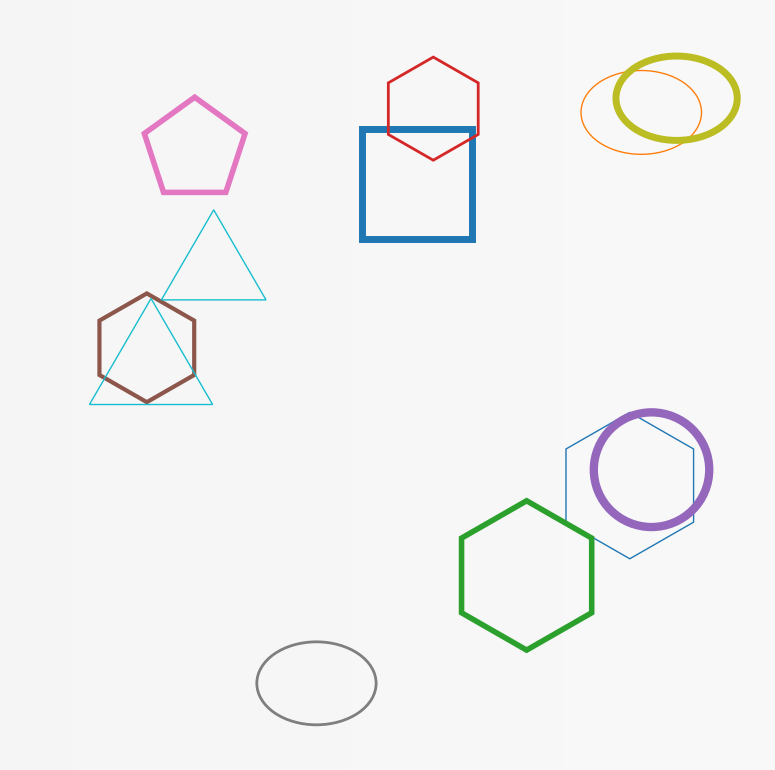[{"shape": "hexagon", "thickness": 0.5, "radius": 0.48, "center": [0.813, 0.369]}, {"shape": "square", "thickness": 2.5, "radius": 0.36, "center": [0.538, 0.761]}, {"shape": "oval", "thickness": 0.5, "radius": 0.39, "center": [0.827, 0.854]}, {"shape": "hexagon", "thickness": 2, "radius": 0.48, "center": [0.68, 0.253]}, {"shape": "hexagon", "thickness": 1, "radius": 0.33, "center": [0.559, 0.859]}, {"shape": "circle", "thickness": 3, "radius": 0.37, "center": [0.841, 0.39]}, {"shape": "hexagon", "thickness": 1.5, "radius": 0.35, "center": [0.189, 0.548]}, {"shape": "pentagon", "thickness": 2, "radius": 0.34, "center": [0.251, 0.805]}, {"shape": "oval", "thickness": 1, "radius": 0.38, "center": [0.408, 0.113]}, {"shape": "oval", "thickness": 2.5, "radius": 0.39, "center": [0.873, 0.872]}, {"shape": "triangle", "thickness": 0.5, "radius": 0.46, "center": [0.195, 0.521]}, {"shape": "triangle", "thickness": 0.5, "radius": 0.39, "center": [0.276, 0.65]}]